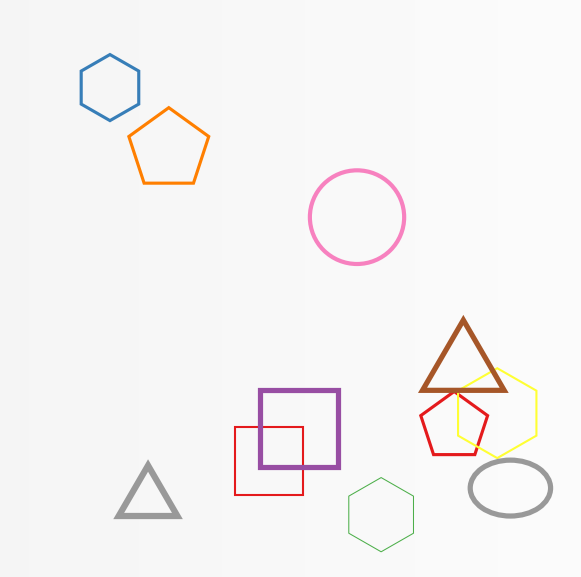[{"shape": "pentagon", "thickness": 1.5, "radius": 0.3, "center": [0.781, 0.261]}, {"shape": "square", "thickness": 1, "radius": 0.29, "center": [0.462, 0.201]}, {"shape": "hexagon", "thickness": 1.5, "radius": 0.29, "center": [0.189, 0.847]}, {"shape": "hexagon", "thickness": 0.5, "radius": 0.32, "center": [0.656, 0.108]}, {"shape": "square", "thickness": 2.5, "radius": 0.33, "center": [0.515, 0.258]}, {"shape": "pentagon", "thickness": 1.5, "radius": 0.36, "center": [0.29, 0.74]}, {"shape": "hexagon", "thickness": 1, "radius": 0.39, "center": [0.855, 0.284]}, {"shape": "triangle", "thickness": 2.5, "radius": 0.41, "center": [0.797, 0.364]}, {"shape": "circle", "thickness": 2, "radius": 0.41, "center": [0.614, 0.623]}, {"shape": "triangle", "thickness": 3, "radius": 0.29, "center": [0.255, 0.135]}, {"shape": "oval", "thickness": 2.5, "radius": 0.35, "center": [0.878, 0.154]}]